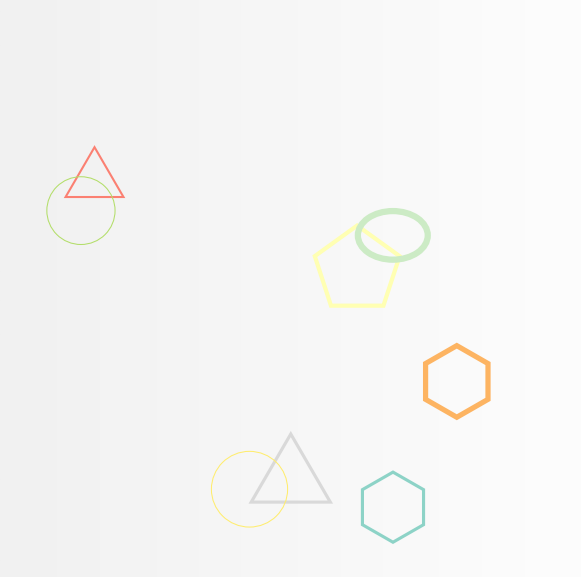[{"shape": "hexagon", "thickness": 1.5, "radius": 0.3, "center": [0.676, 0.121]}, {"shape": "pentagon", "thickness": 2, "radius": 0.38, "center": [0.615, 0.532]}, {"shape": "triangle", "thickness": 1, "radius": 0.29, "center": [0.163, 0.687]}, {"shape": "hexagon", "thickness": 2.5, "radius": 0.31, "center": [0.786, 0.339]}, {"shape": "circle", "thickness": 0.5, "radius": 0.29, "center": [0.139, 0.634]}, {"shape": "triangle", "thickness": 1.5, "radius": 0.39, "center": [0.5, 0.169]}, {"shape": "oval", "thickness": 3, "radius": 0.3, "center": [0.676, 0.592]}, {"shape": "circle", "thickness": 0.5, "radius": 0.33, "center": [0.429, 0.152]}]